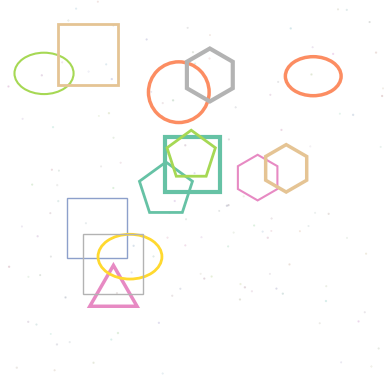[{"shape": "square", "thickness": 3, "radius": 0.36, "center": [0.501, 0.573]}, {"shape": "pentagon", "thickness": 2, "radius": 0.36, "center": [0.431, 0.507]}, {"shape": "circle", "thickness": 2.5, "radius": 0.39, "center": [0.464, 0.761]}, {"shape": "oval", "thickness": 2.5, "radius": 0.36, "center": [0.814, 0.802]}, {"shape": "square", "thickness": 1, "radius": 0.39, "center": [0.253, 0.407]}, {"shape": "triangle", "thickness": 2.5, "radius": 0.35, "center": [0.295, 0.24]}, {"shape": "hexagon", "thickness": 1.5, "radius": 0.3, "center": [0.669, 0.539]}, {"shape": "oval", "thickness": 1.5, "radius": 0.38, "center": [0.114, 0.809]}, {"shape": "pentagon", "thickness": 2, "radius": 0.33, "center": [0.497, 0.596]}, {"shape": "oval", "thickness": 2, "radius": 0.42, "center": [0.338, 0.333]}, {"shape": "hexagon", "thickness": 2.5, "radius": 0.31, "center": [0.743, 0.563]}, {"shape": "square", "thickness": 2, "radius": 0.39, "center": [0.229, 0.859]}, {"shape": "hexagon", "thickness": 3, "radius": 0.34, "center": [0.545, 0.805]}, {"shape": "square", "thickness": 1, "radius": 0.39, "center": [0.293, 0.314]}]